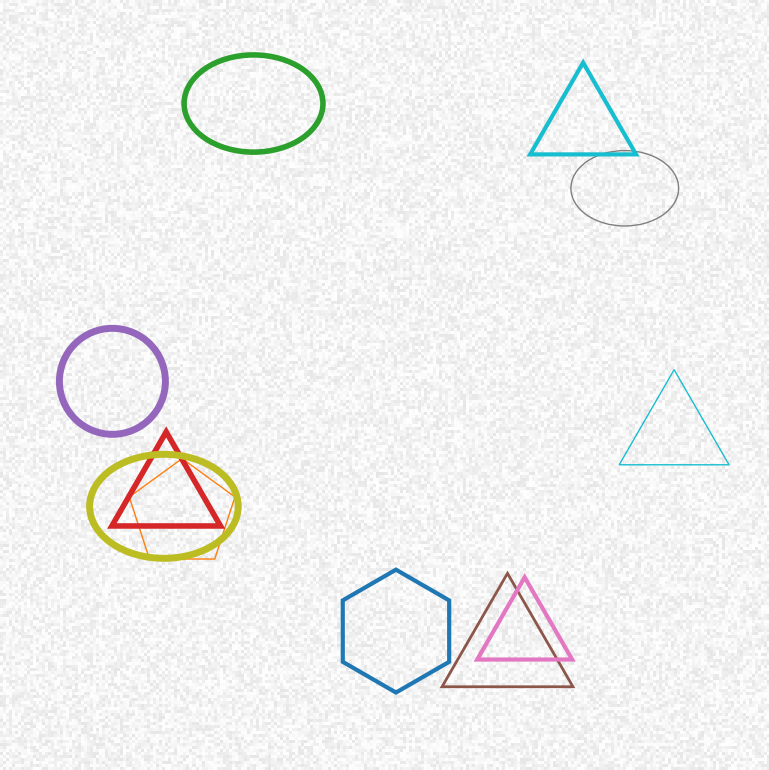[{"shape": "hexagon", "thickness": 1.5, "radius": 0.4, "center": [0.514, 0.18]}, {"shape": "pentagon", "thickness": 0.5, "radius": 0.36, "center": [0.236, 0.332]}, {"shape": "oval", "thickness": 2, "radius": 0.45, "center": [0.329, 0.866]}, {"shape": "triangle", "thickness": 2, "radius": 0.41, "center": [0.216, 0.358]}, {"shape": "circle", "thickness": 2.5, "radius": 0.34, "center": [0.146, 0.505]}, {"shape": "triangle", "thickness": 1, "radius": 0.49, "center": [0.659, 0.157]}, {"shape": "triangle", "thickness": 1.5, "radius": 0.36, "center": [0.681, 0.179]}, {"shape": "oval", "thickness": 0.5, "radius": 0.35, "center": [0.811, 0.755]}, {"shape": "oval", "thickness": 2.5, "radius": 0.48, "center": [0.213, 0.342]}, {"shape": "triangle", "thickness": 1.5, "radius": 0.4, "center": [0.757, 0.839]}, {"shape": "triangle", "thickness": 0.5, "radius": 0.41, "center": [0.875, 0.438]}]